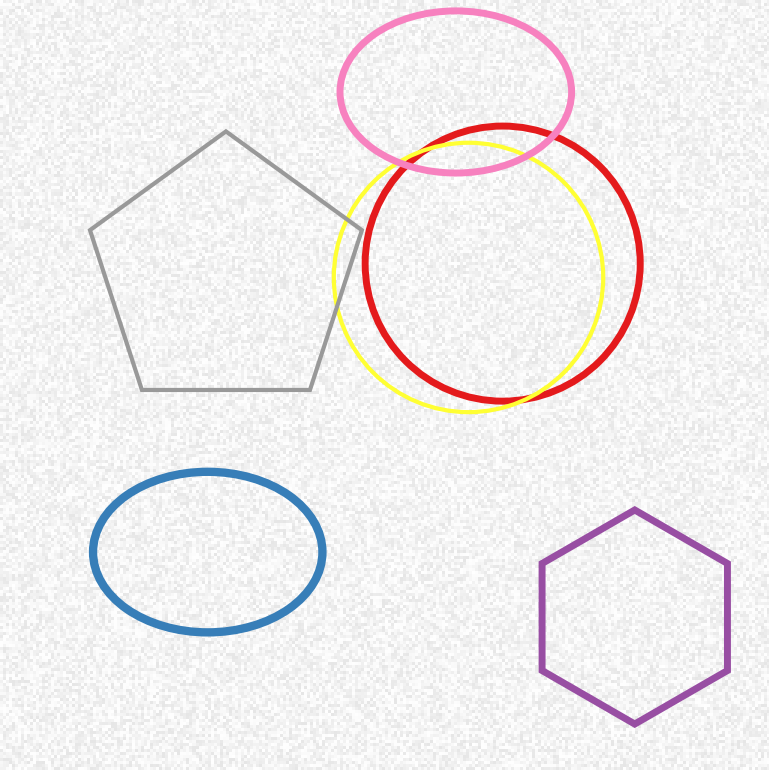[{"shape": "circle", "thickness": 2.5, "radius": 0.89, "center": [0.653, 0.658]}, {"shape": "oval", "thickness": 3, "radius": 0.74, "center": [0.27, 0.283]}, {"shape": "hexagon", "thickness": 2.5, "radius": 0.69, "center": [0.824, 0.199]}, {"shape": "circle", "thickness": 1.5, "radius": 0.87, "center": [0.608, 0.64]}, {"shape": "oval", "thickness": 2.5, "radius": 0.75, "center": [0.592, 0.881]}, {"shape": "pentagon", "thickness": 1.5, "radius": 0.93, "center": [0.293, 0.644]}]